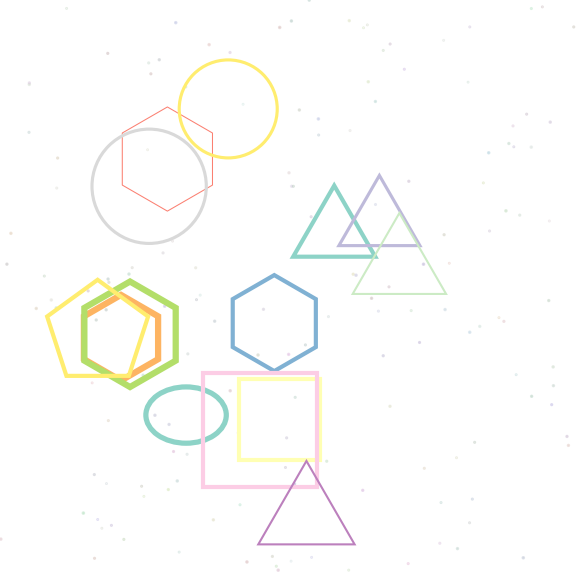[{"shape": "triangle", "thickness": 2, "radius": 0.41, "center": [0.579, 0.596]}, {"shape": "oval", "thickness": 2.5, "radius": 0.35, "center": [0.322, 0.28]}, {"shape": "square", "thickness": 2, "radius": 0.35, "center": [0.484, 0.272]}, {"shape": "triangle", "thickness": 1.5, "radius": 0.4, "center": [0.657, 0.614]}, {"shape": "hexagon", "thickness": 0.5, "radius": 0.45, "center": [0.29, 0.724]}, {"shape": "hexagon", "thickness": 2, "radius": 0.42, "center": [0.475, 0.44]}, {"shape": "hexagon", "thickness": 3, "radius": 0.37, "center": [0.21, 0.414]}, {"shape": "hexagon", "thickness": 3, "radius": 0.46, "center": [0.225, 0.42]}, {"shape": "square", "thickness": 2, "radius": 0.49, "center": [0.45, 0.255]}, {"shape": "circle", "thickness": 1.5, "radius": 0.49, "center": [0.258, 0.677]}, {"shape": "triangle", "thickness": 1, "radius": 0.48, "center": [0.531, 0.105]}, {"shape": "triangle", "thickness": 1, "radius": 0.47, "center": [0.692, 0.537]}, {"shape": "circle", "thickness": 1.5, "radius": 0.42, "center": [0.395, 0.811]}, {"shape": "pentagon", "thickness": 2, "radius": 0.46, "center": [0.169, 0.423]}]